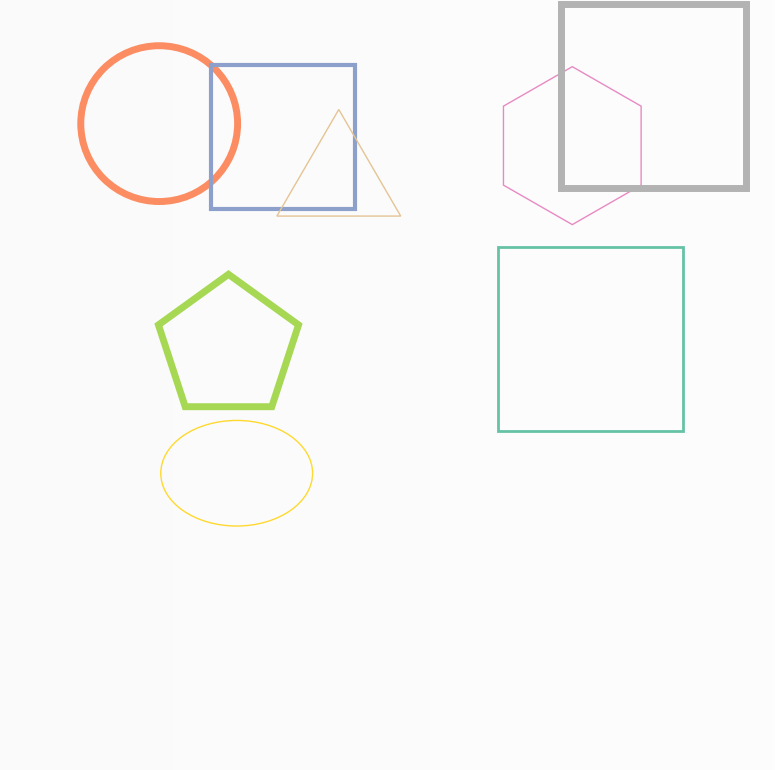[{"shape": "square", "thickness": 1, "radius": 0.6, "center": [0.762, 0.56]}, {"shape": "circle", "thickness": 2.5, "radius": 0.51, "center": [0.205, 0.839]}, {"shape": "square", "thickness": 1.5, "radius": 0.47, "center": [0.365, 0.822]}, {"shape": "hexagon", "thickness": 0.5, "radius": 0.51, "center": [0.738, 0.811]}, {"shape": "pentagon", "thickness": 2.5, "radius": 0.48, "center": [0.295, 0.549]}, {"shape": "oval", "thickness": 0.5, "radius": 0.49, "center": [0.305, 0.385]}, {"shape": "triangle", "thickness": 0.5, "radius": 0.46, "center": [0.437, 0.766]}, {"shape": "square", "thickness": 2.5, "radius": 0.6, "center": [0.843, 0.876]}]